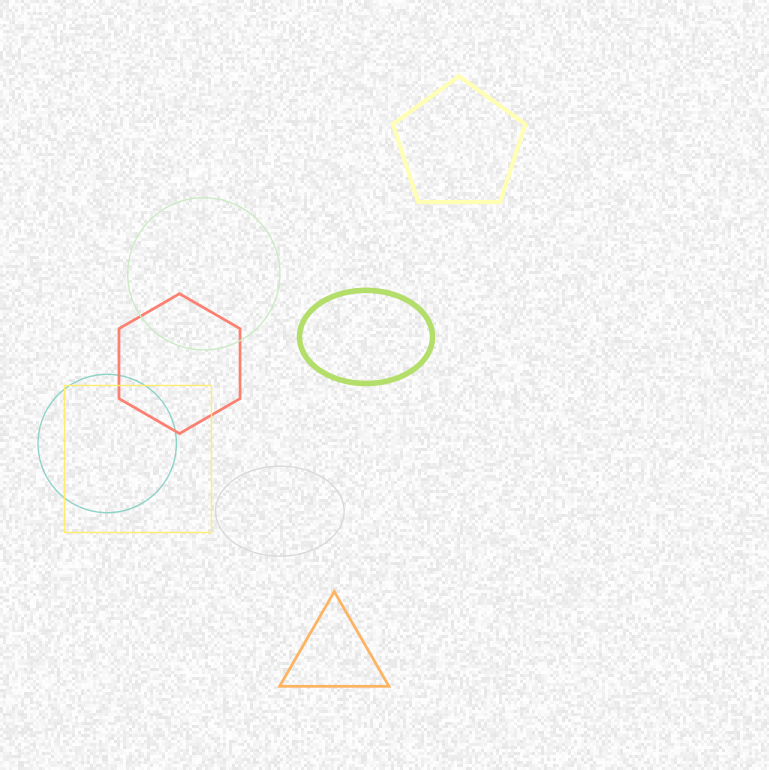[{"shape": "circle", "thickness": 0.5, "radius": 0.45, "center": [0.139, 0.424]}, {"shape": "pentagon", "thickness": 1.5, "radius": 0.45, "center": [0.596, 0.811]}, {"shape": "hexagon", "thickness": 1, "radius": 0.45, "center": [0.233, 0.528]}, {"shape": "triangle", "thickness": 1, "radius": 0.41, "center": [0.434, 0.15]}, {"shape": "oval", "thickness": 2, "radius": 0.43, "center": [0.475, 0.562]}, {"shape": "oval", "thickness": 0.5, "radius": 0.42, "center": [0.363, 0.336]}, {"shape": "circle", "thickness": 0.5, "radius": 0.49, "center": [0.265, 0.644]}, {"shape": "square", "thickness": 0.5, "radius": 0.48, "center": [0.179, 0.405]}]